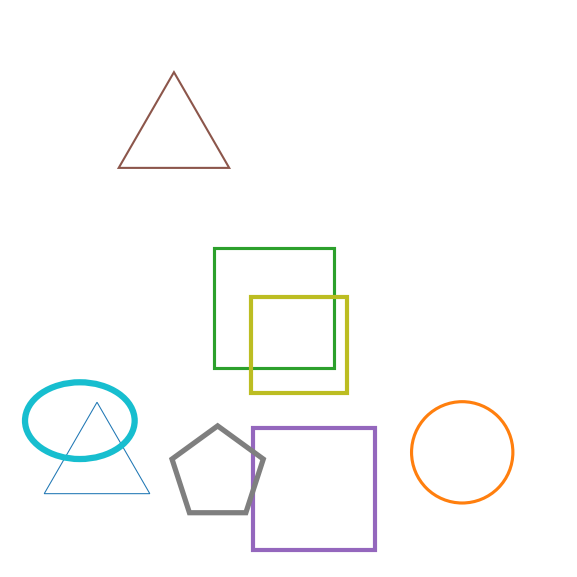[{"shape": "triangle", "thickness": 0.5, "radius": 0.53, "center": [0.168, 0.197]}, {"shape": "circle", "thickness": 1.5, "radius": 0.44, "center": [0.8, 0.216]}, {"shape": "square", "thickness": 1.5, "radius": 0.52, "center": [0.474, 0.466]}, {"shape": "square", "thickness": 2, "radius": 0.53, "center": [0.543, 0.152]}, {"shape": "triangle", "thickness": 1, "radius": 0.55, "center": [0.301, 0.764]}, {"shape": "pentagon", "thickness": 2.5, "radius": 0.42, "center": [0.377, 0.179]}, {"shape": "square", "thickness": 2, "radius": 0.41, "center": [0.518, 0.402]}, {"shape": "oval", "thickness": 3, "radius": 0.47, "center": [0.138, 0.271]}]